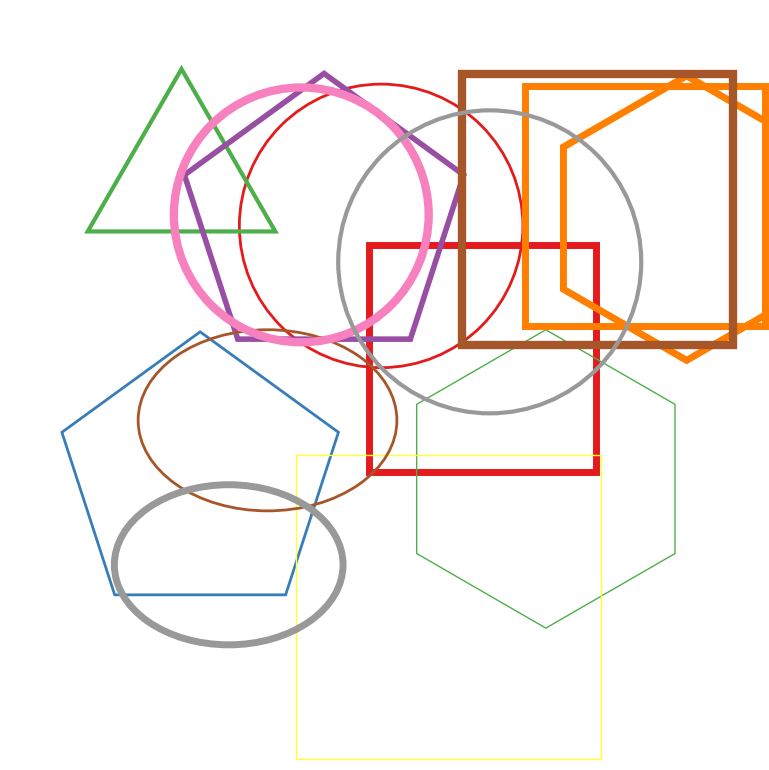[{"shape": "circle", "thickness": 1, "radius": 0.92, "center": [0.495, 0.707]}, {"shape": "square", "thickness": 2.5, "radius": 0.74, "center": [0.627, 0.534]}, {"shape": "pentagon", "thickness": 1, "radius": 0.94, "center": [0.26, 0.38]}, {"shape": "hexagon", "thickness": 0.5, "radius": 0.97, "center": [0.709, 0.378]}, {"shape": "triangle", "thickness": 1.5, "radius": 0.7, "center": [0.236, 0.77]}, {"shape": "pentagon", "thickness": 2, "radius": 0.95, "center": [0.421, 0.714]}, {"shape": "hexagon", "thickness": 2.5, "radius": 0.92, "center": [0.892, 0.717]}, {"shape": "square", "thickness": 2.5, "radius": 0.78, "center": [0.838, 0.732]}, {"shape": "square", "thickness": 0.5, "radius": 0.99, "center": [0.582, 0.212]}, {"shape": "square", "thickness": 3, "radius": 0.88, "center": [0.776, 0.728]}, {"shape": "oval", "thickness": 1, "radius": 0.84, "center": [0.347, 0.454]}, {"shape": "circle", "thickness": 3, "radius": 0.83, "center": [0.391, 0.721]}, {"shape": "circle", "thickness": 1.5, "radius": 0.98, "center": [0.636, 0.66]}, {"shape": "oval", "thickness": 2.5, "radius": 0.74, "center": [0.297, 0.267]}]